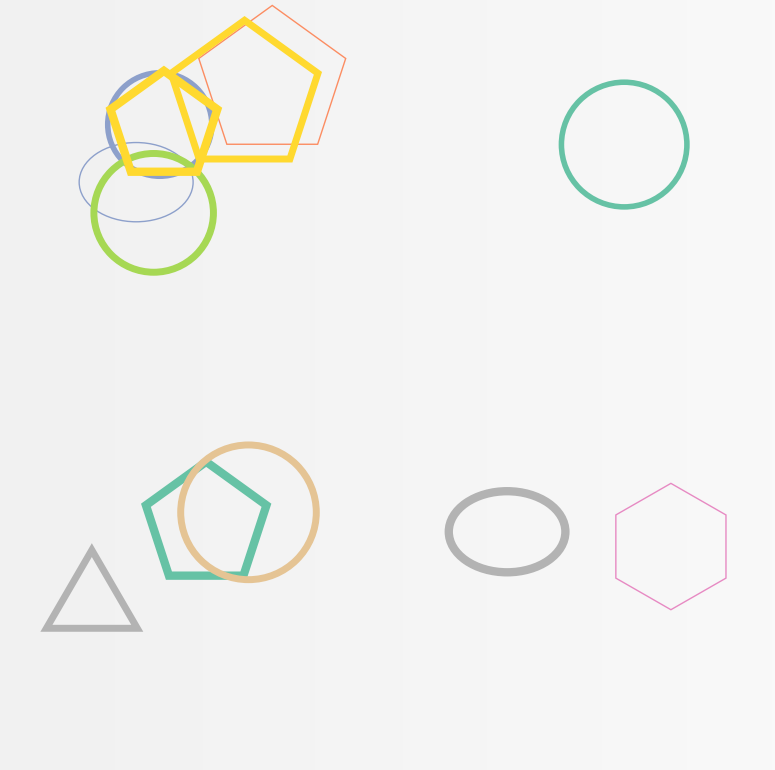[{"shape": "pentagon", "thickness": 3, "radius": 0.41, "center": [0.266, 0.319]}, {"shape": "circle", "thickness": 2, "radius": 0.4, "center": [0.805, 0.812]}, {"shape": "pentagon", "thickness": 0.5, "radius": 0.5, "center": [0.351, 0.893]}, {"shape": "oval", "thickness": 0.5, "radius": 0.37, "center": [0.176, 0.763]}, {"shape": "circle", "thickness": 2, "radius": 0.34, "center": [0.206, 0.838]}, {"shape": "hexagon", "thickness": 0.5, "radius": 0.41, "center": [0.866, 0.29]}, {"shape": "circle", "thickness": 2.5, "radius": 0.39, "center": [0.198, 0.724]}, {"shape": "pentagon", "thickness": 2.5, "radius": 0.5, "center": [0.316, 0.874]}, {"shape": "pentagon", "thickness": 3, "radius": 0.36, "center": [0.211, 0.836]}, {"shape": "circle", "thickness": 2.5, "radius": 0.44, "center": [0.321, 0.335]}, {"shape": "triangle", "thickness": 2.5, "radius": 0.34, "center": [0.118, 0.218]}, {"shape": "oval", "thickness": 3, "radius": 0.38, "center": [0.654, 0.309]}]